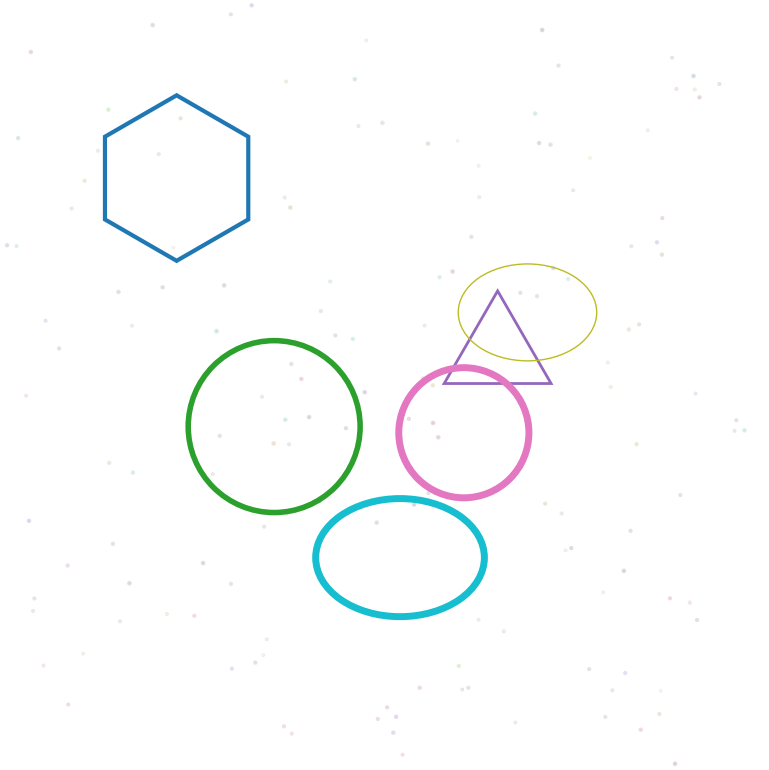[{"shape": "hexagon", "thickness": 1.5, "radius": 0.54, "center": [0.229, 0.769]}, {"shape": "circle", "thickness": 2, "radius": 0.56, "center": [0.356, 0.446]}, {"shape": "triangle", "thickness": 1, "radius": 0.4, "center": [0.646, 0.542]}, {"shape": "circle", "thickness": 2.5, "radius": 0.42, "center": [0.602, 0.438]}, {"shape": "oval", "thickness": 0.5, "radius": 0.45, "center": [0.685, 0.594]}, {"shape": "oval", "thickness": 2.5, "radius": 0.55, "center": [0.52, 0.276]}]